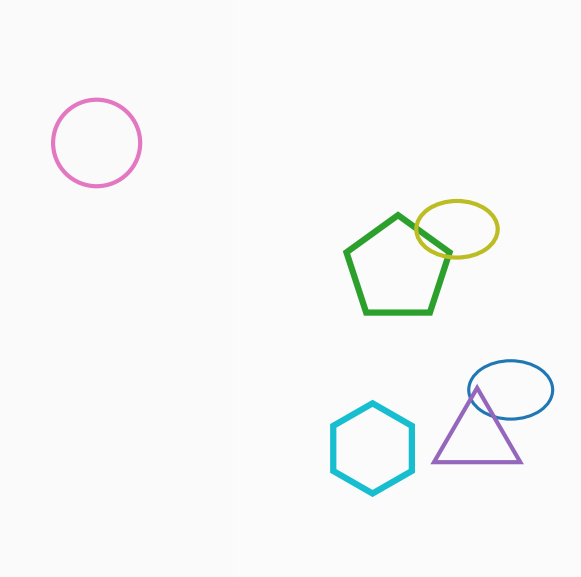[{"shape": "oval", "thickness": 1.5, "radius": 0.36, "center": [0.879, 0.324]}, {"shape": "pentagon", "thickness": 3, "radius": 0.47, "center": [0.685, 0.533]}, {"shape": "triangle", "thickness": 2, "radius": 0.43, "center": [0.821, 0.242]}, {"shape": "circle", "thickness": 2, "radius": 0.37, "center": [0.166, 0.752]}, {"shape": "oval", "thickness": 2, "radius": 0.35, "center": [0.786, 0.602]}, {"shape": "hexagon", "thickness": 3, "radius": 0.39, "center": [0.641, 0.223]}]